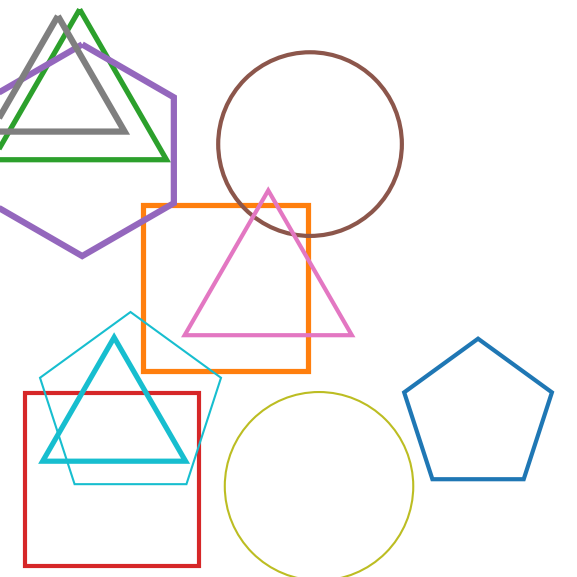[{"shape": "pentagon", "thickness": 2, "radius": 0.67, "center": [0.828, 0.278]}, {"shape": "square", "thickness": 2.5, "radius": 0.72, "center": [0.391, 0.501]}, {"shape": "triangle", "thickness": 2.5, "radius": 0.87, "center": [0.138, 0.809]}, {"shape": "square", "thickness": 2, "radius": 0.75, "center": [0.193, 0.169]}, {"shape": "hexagon", "thickness": 3, "radius": 0.92, "center": [0.142, 0.739]}, {"shape": "circle", "thickness": 2, "radius": 0.8, "center": [0.537, 0.75]}, {"shape": "triangle", "thickness": 2, "radius": 0.84, "center": [0.464, 0.502]}, {"shape": "triangle", "thickness": 3, "radius": 0.67, "center": [0.1, 0.838]}, {"shape": "circle", "thickness": 1, "radius": 0.82, "center": [0.552, 0.157]}, {"shape": "triangle", "thickness": 2.5, "radius": 0.71, "center": [0.198, 0.272]}, {"shape": "pentagon", "thickness": 1, "radius": 0.82, "center": [0.226, 0.294]}]